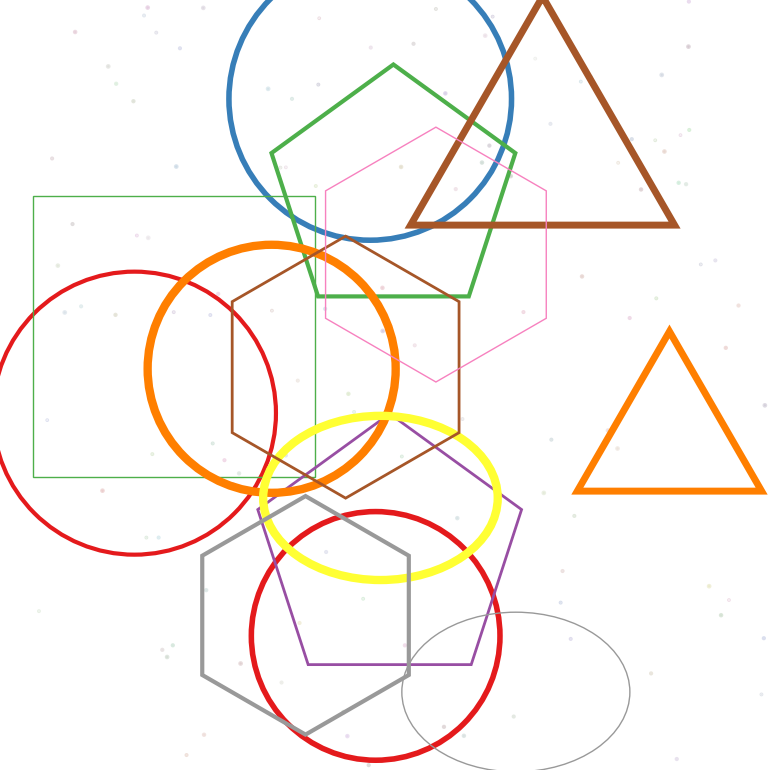[{"shape": "circle", "thickness": 2, "radius": 0.81, "center": [0.488, 0.174]}, {"shape": "circle", "thickness": 1.5, "radius": 0.92, "center": [0.175, 0.463]}, {"shape": "circle", "thickness": 2, "radius": 0.92, "center": [0.481, 0.872]}, {"shape": "square", "thickness": 0.5, "radius": 0.91, "center": [0.226, 0.563]}, {"shape": "pentagon", "thickness": 1.5, "radius": 0.83, "center": [0.511, 0.75]}, {"shape": "pentagon", "thickness": 1, "radius": 0.9, "center": [0.506, 0.283]}, {"shape": "triangle", "thickness": 2.5, "radius": 0.69, "center": [0.869, 0.431]}, {"shape": "circle", "thickness": 3, "radius": 0.81, "center": [0.353, 0.521]}, {"shape": "oval", "thickness": 3, "radius": 0.76, "center": [0.494, 0.353]}, {"shape": "hexagon", "thickness": 1, "radius": 0.85, "center": [0.449, 0.523]}, {"shape": "triangle", "thickness": 2.5, "radius": 0.99, "center": [0.705, 0.807]}, {"shape": "hexagon", "thickness": 0.5, "radius": 0.83, "center": [0.566, 0.669]}, {"shape": "hexagon", "thickness": 1.5, "radius": 0.77, "center": [0.397, 0.201]}, {"shape": "oval", "thickness": 0.5, "radius": 0.74, "center": [0.67, 0.101]}]